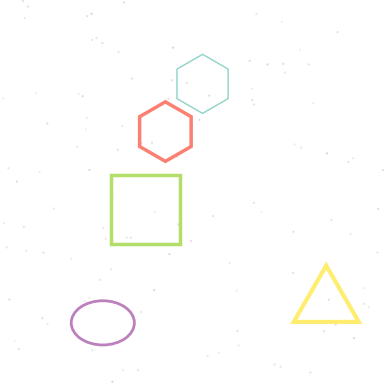[{"shape": "hexagon", "thickness": 1, "radius": 0.38, "center": [0.526, 0.782]}, {"shape": "hexagon", "thickness": 2.5, "radius": 0.39, "center": [0.43, 0.658]}, {"shape": "square", "thickness": 2.5, "radius": 0.45, "center": [0.378, 0.455]}, {"shape": "oval", "thickness": 2, "radius": 0.41, "center": [0.267, 0.161]}, {"shape": "triangle", "thickness": 3, "radius": 0.49, "center": [0.847, 0.213]}]